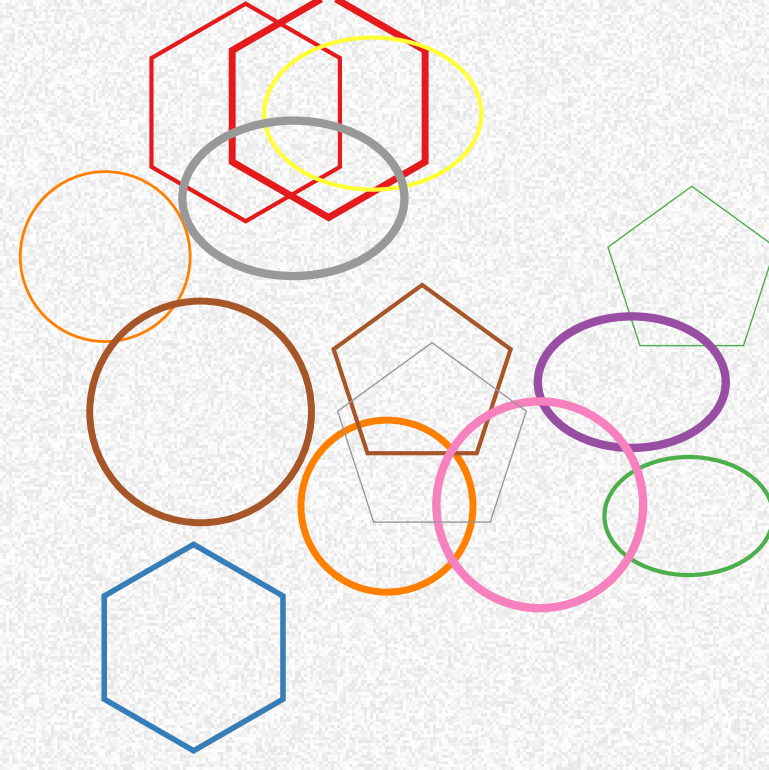[{"shape": "hexagon", "thickness": 2.5, "radius": 0.72, "center": [0.427, 0.862]}, {"shape": "hexagon", "thickness": 1.5, "radius": 0.71, "center": [0.319, 0.854]}, {"shape": "hexagon", "thickness": 2, "radius": 0.67, "center": [0.251, 0.159]}, {"shape": "oval", "thickness": 1.5, "radius": 0.55, "center": [0.894, 0.33]}, {"shape": "pentagon", "thickness": 0.5, "radius": 0.57, "center": [0.898, 0.644]}, {"shape": "oval", "thickness": 3, "radius": 0.61, "center": [0.821, 0.504]}, {"shape": "circle", "thickness": 1, "radius": 0.55, "center": [0.137, 0.667]}, {"shape": "circle", "thickness": 2.5, "radius": 0.56, "center": [0.503, 0.343]}, {"shape": "oval", "thickness": 1.5, "radius": 0.71, "center": [0.484, 0.852]}, {"shape": "circle", "thickness": 2.5, "radius": 0.72, "center": [0.261, 0.465]}, {"shape": "pentagon", "thickness": 1.5, "radius": 0.6, "center": [0.548, 0.509]}, {"shape": "circle", "thickness": 3, "radius": 0.67, "center": [0.701, 0.344]}, {"shape": "pentagon", "thickness": 0.5, "radius": 0.64, "center": [0.561, 0.426]}, {"shape": "oval", "thickness": 3, "radius": 0.72, "center": [0.381, 0.742]}]